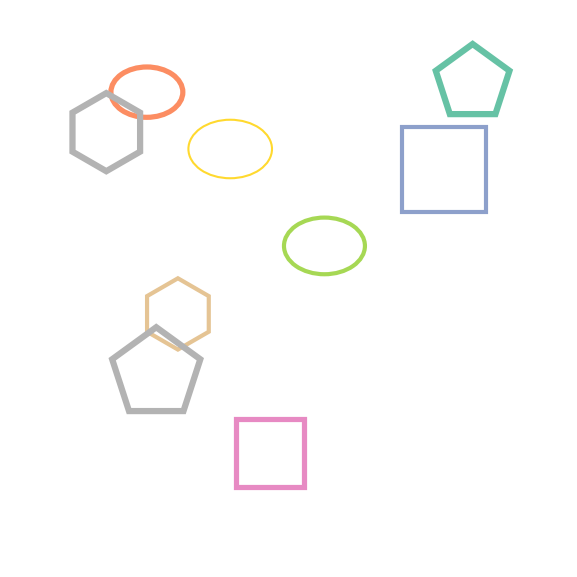[{"shape": "pentagon", "thickness": 3, "radius": 0.34, "center": [0.818, 0.856]}, {"shape": "oval", "thickness": 2.5, "radius": 0.31, "center": [0.254, 0.84]}, {"shape": "square", "thickness": 2, "radius": 0.37, "center": [0.769, 0.705]}, {"shape": "square", "thickness": 2.5, "radius": 0.3, "center": [0.467, 0.215]}, {"shape": "oval", "thickness": 2, "radius": 0.35, "center": [0.562, 0.573]}, {"shape": "oval", "thickness": 1, "radius": 0.36, "center": [0.399, 0.741]}, {"shape": "hexagon", "thickness": 2, "radius": 0.31, "center": [0.308, 0.456]}, {"shape": "pentagon", "thickness": 3, "radius": 0.4, "center": [0.271, 0.352]}, {"shape": "hexagon", "thickness": 3, "radius": 0.34, "center": [0.184, 0.77]}]